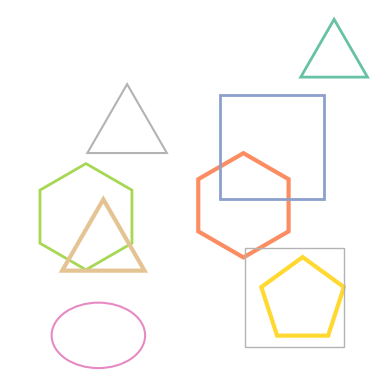[{"shape": "triangle", "thickness": 2, "radius": 0.5, "center": [0.868, 0.85]}, {"shape": "hexagon", "thickness": 3, "radius": 0.68, "center": [0.632, 0.467]}, {"shape": "square", "thickness": 2, "radius": 0.67, "center": [0.707, 0.619]}, {"shape": "oval", "thickness": 1.5, "radius": 0.61, "center": [0.256, 0.129]}, {"shape": "hexagon", "thickness": 2, "radius": 0.69, "center": [0.223, 0.437]}, {"shape": "pentagon", "thickness": 3, "radius": 0.56, "center": [0.786, 0.219]}, {"shape": "triangle", "thickness": 3, "radius": 0.62, "center": [0.268, 0.359]}, {"shape": "triangle", "thickness": 1.5, "radius": 0.6, "center": [0.33, 0.662]}, {"shape": "square", "thickness": 1, "radius": 0.64, "center": [0.765, 0.228]}]